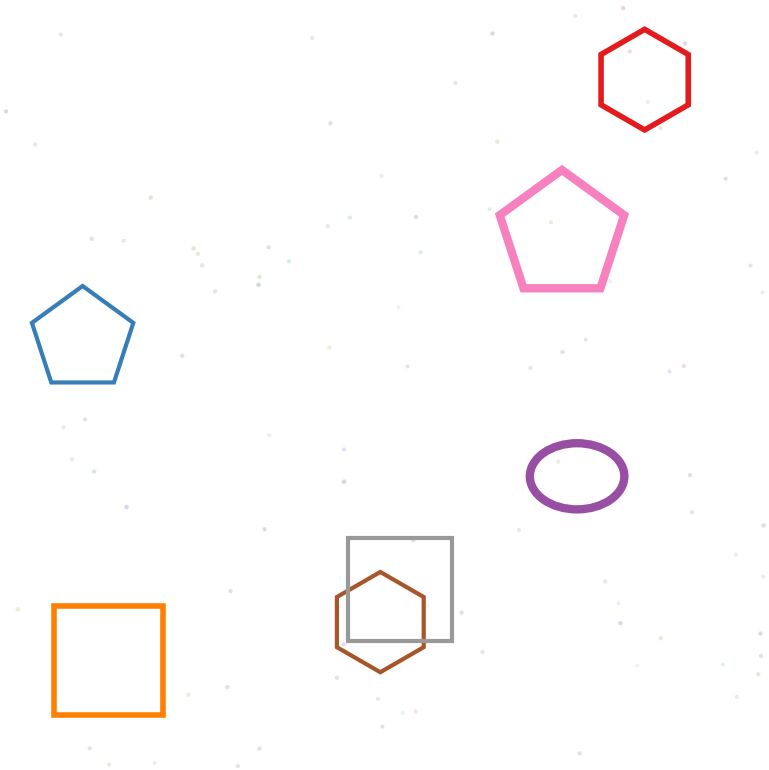[{"shape": "hexagon", "thickness": 2, "radius": 0.33, "center": [0.837, 0.897]}, {"shape": "pentagon", "thickness": 1.5, "radius": 0.35, "center": [0.107, 0.559]}, {"shape": "oval", "thickness": 3, "radius": 0.31, "center": [0.749, 0.381]}, {"shape": "square", "thickness": 2, "radius": 0.35, "center": [0.141, 0.142]}, {"shape": "hexagon", "thickness": 1.5, "radius": 0.33, "center": [0.494, 0.192]}, {"shape": "pentagon", "thickness": 3, "radius": 0.42, "center": [0.73, 0.694]}, {"shape": "square", "thickness": 1.5, "radius": 0.34, "center": [0.519, 0.234]}]